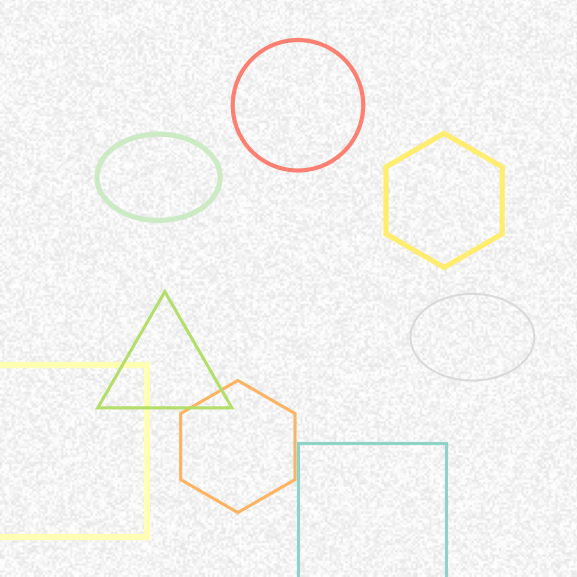[{"shape": "square", "thickness": 1.5, "radius": 0.64, "center": [0.645, 0.105]}, {"shape": "square", "thickness": 3, "radius": 0.74, "center": [0.106, 0.218]}, {"shape": "circle", "thickness": 2, "radius": 0.56, "center": [0.516, 0.817]}, {"shape": "hexagon", "thickness": 1.5, "radius": 0.57, "center": [0.412, 0.226]}, {"shape": "triangle", "thickness": 1.5, "radius": 0.67, "center": [0.285, 0.36]}, {"shape": "oval", "thickness": 1, "radius": 0.54, "center": [0.818, 0.415]}, {"shape": "oval", "thickness": 2.5, "radius": 0.53, "center": [0.275, 0.692]}, {"shape": "hexagon", "thickness": 2.5, "radius": 0.58, "center": [0.769, 0.652]}]